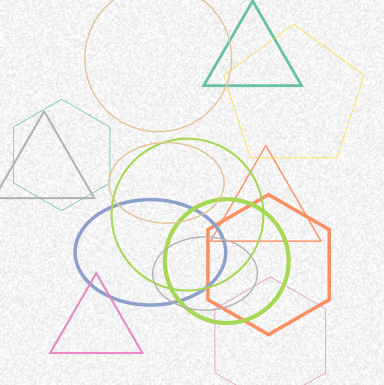[{"shape": "hexagon", "thickness": 0.5, "radius": 0.72, "center": [0.16, 0.597]}, {"shape": "triangle", "thickness": 2, "radius": 0.73, "center": [0.656, 0.851]}, {"shape": "hexagon", "thickness": 2.5, "radius": 0.91, "center": [0.698, 0.313]}, {"shape": "triangle", "thickness": 1, "radius": 0.83, "center": [0.69, 0.456]}, {"shape": "oval", "thickness": 2.5, "radius": 0.98, "center": [0.391, 0.345]}, {"shape": "hexagon", "thickness": 0.5, "radius": 0.83, "center": [0.702, 0.115]}, {"shape": "triangle", "thickness": 1.5, "radius": 0.69, "center": [0.25, 0.152]}, {"shape": "circle", "thickness": 1.5, "radius": 0.99, "center": [0.487, 0.443]}, {"shape": "circle", "thickness": 3, "radius": 0.8, "center": [0.589, 0.322]}, {"shape": "pentagon", "thickness": 0.5, "radius": 0.96, "center": [0.763, 0.745]}, {"shape": "circle", "thickness": 1, "radius": 0.95, "center": [0.411, 0.849]}, {"shape": "oval", "thickness": 1, "radius": 0.75, "center": [0.433, 0.525]}, {"shape": "triangle", "thickness": 1.5, "radius": 0.75, "center": [0.115, 0.561]}, {"shape": "oval", "thickness": 1, "radius": 0.68, "center": [0.532, 0.289]}]